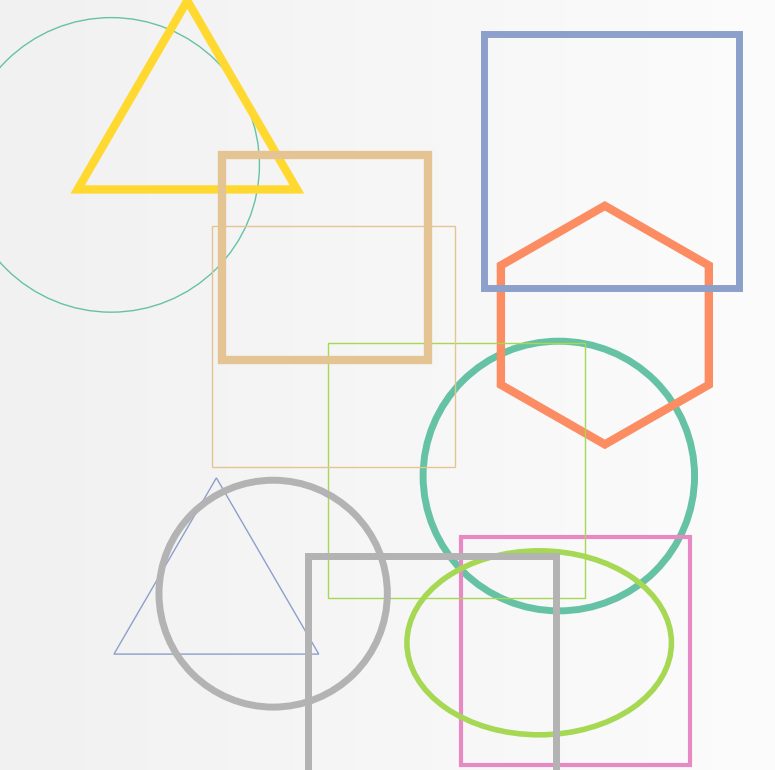[{"shape": "circle", "thickness": 2.5, "radius": 0.88, "center": [0.721, 0.382]}, {"shape": "circle", "thickness": 0.5, "radius": 0.96, "center": [0.143, 0.786]}, {"shape": "hexagon", "thickness": 3, "radius": 0.77, "center": [0.78, 0.578]}, {"shape": "triangle", "thickness": 0.5, "radius": 0.76, "center": [0.279, 0.227]}, {"shape": "square", "thickness": 2.5, "radius": 0.82, "center": [0.789, 0.791]}, {"shape": "square", "thickness": 1.5, "radius": 0.74, "center": [0.743, 0.155]}, {"shape": "square", "thickness": 0.5, "radius": 0.83, "center": [0.589, 0.389]}, {"shape": "oval", "thickness": 2, "radius": 0.85, "center": [0.696, 0.165]}, {"shape": "triangle", "thickness": 3, "radius": 0.82, "center": [0.242, 0.836]}, {"shape": "square", "thickness": 0.5, "radius": 0.78, "center": [0.43, 0.55]}, {"shape": "square", "thickness": 3, "radius": 0.67, "center": [0.419, 0.665]}, {"shape": "square", "thickness": 2.5, "radius": 0.8, "center": [0.557, 0.118]}, {"shape": "circle", "thickness": 2.5, "radius": 0.74, "center": [0.352, 0.229]}]